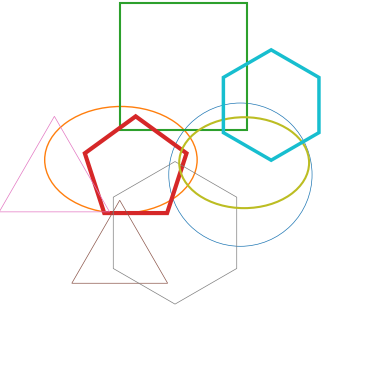[{"shape": "circle", "thickness": 0.5, "radius": 0.93, "center": [0.624, 0.546]}, {"shape": "oval", "thickness": 1, "radius": 0.99, "center": [0.314, 0.585]}, {"shape": "square", "thickness": 1.5, "radius": 0.82, "center": [0.477, 0.827]}, {"shape": "pentagon", "thickness": 3, "radius": 0.69, "center": [0.352, 0.559]}, {"shape": "triangle", "thickness": 0.5, "radius": 0.72, "center": [0.311, 0.336]}, {"shape": "triangle", "thickness": 0.5, "radius": 0.83, "center": [0.141, 0.532]}, {"shape": "hexagon", "thickness": 0.5, "radius": 0.93, "center": [0.455, 0.395]}, {"shape": "oval", "thickness": 1.5, "radius": 0.84, "center": [0.634, 0.577]}, {"shape": "hexagon", "thickness": 2.5, "radius": 0.72, "center": [0.704, 0.727]}]